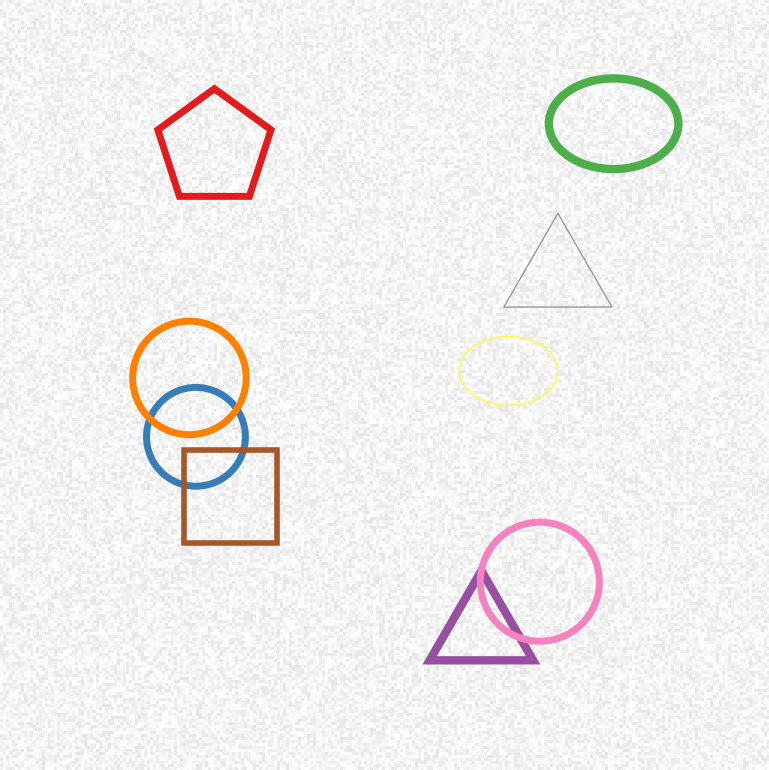[{"shape": "pentagon", "thickness": 2.5, "radius": 0.39, "center": [0.278, 0.808]}, {"shape": "circle", "thickness": 2.5, "radius": 0.32, "center": [0.254, 0.433]}, {"shape": "oval", "thickness": 3, "radius": 0.42, "center": [0.797, 0.839]}, {"shape": "triangle", "thickness": 3, "radius": 0.39, "center": [0.625, 0.181]}, {"shape": "circle", "thickness": 2.5, "radius": 0.37, "center": [0.246, 0.509]}, {"shape": "oval", "thickness": 0.5, "radius": 0.32, "center": [0.66, 0.518]}, {"shape": "square", "thickness": 2, "radius": 0.3, "center": [0.299, 0.356]}, {"shape": "circle", "thickness": 2.5, "radius": 0.39, "center": [0.701, 0.245]}, {"shape": "triangle", "thickness": 0.5, "radius": 0.41, "center": [0.725, 0.642]}]